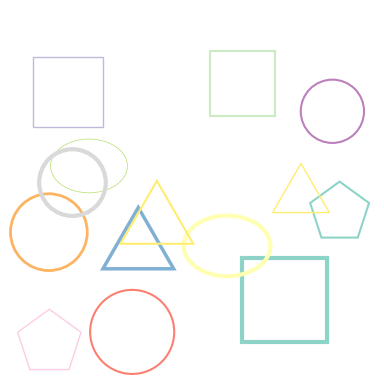[{"shape": "pentagon", "thickness": 1.5, "radius": 0.4, "center": [0.882, 0.448]}, {"shape": "square", "thickness": 3, "radius": 0.55, "center": [0.739, 0.221]}, {"shape": "oval", "thickness": 3, "radius": 0.56, "center": [0.59, 0.361]}, {"shape": "square", "thickness": 1, "radius": 0.46, "center": [0.176, 0.762]}, {"shape": "circle", "thickness": 1.5, "radius": 0.55, "center": [0.343, 0.138]}, {"shape": "triangle", "thickness": 2.5, "radius": 0.53, "center": [0.359, 0.355]}, {"shape": "circle", "thickness": 2, "radius": 0.5, "center": [0.127, 0.397]}, {"shape": "oval", "thickness": 0.5, "radius": 0.5, "center": [0.231, 0.569]}, {"shape": "pentagon", "thickness": 1, "radius": 0.43, "center": [0.128, 0.11]}, {"shape": "circle", "thickness": 3, "radius": 0.43, "center": [0.188, 0.526]}, {"shape": "circle", "thickness": 1.5, "radius": 0.41, "center": [0.863, 0.711]}, {"shape": "square", "thickness": 1.5, "radius": 0.42, "center": [0.629, 0.783]}, {"shape": "triangle", "thickness": 1.5, "radius": 0.54, "center": [0.407, 0.421]}, {"shape": "triangle", "thickness": 1, "radius": 0.43, "center": [0.782, 0.49]}]